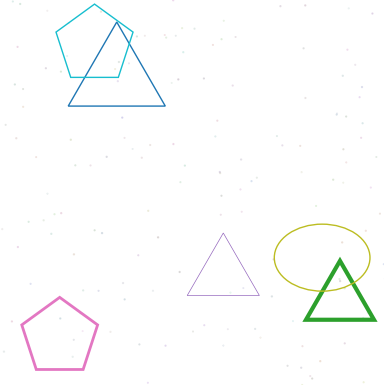[{"shape": "triangle", "thickness": 1, "radius": 0.73, "center": [0.303, 0.797]}, {"shape": "triangle", "thickness": 3, "radius": 0.51, "center": [0.883, 0.22]}, {"shape": "triangle", "thickness": 0.5, "radius": 0.54, "center": [0.58, 0.287]}, {"shape": "pentagon", "thickness": 2, "radius": 0.52, "center": [0.155, 0.124]}, {"shape": "oval", "thickness": 1, "radius": 0.62, "center": [0.837, 0.331]}, {"shape": "pentagon", "thickness": 1, "radius": 0.53, "center": [0.246, 0.884]}]